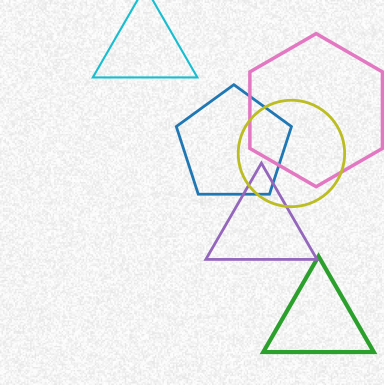[{"shape": "pentagon", "thickness": 2, "radius": 0.79, "center": [0.607, 0.623]}, {"shape": "triangle", "thickness": 3, "radius": 0.83, "center": [0.827, 0.168]}, {"shape": "triangle", "thickness": 2, "radius": 0.83, "center": [0.679, 0.41]}, {"shape": "hexagon", "thickness": 2.5, "radius": 0.99, "center": [0.821, 0.714]}, {"shape": "circle", "thickness": 2, "radius": 0.69, "center": [0.757, 0.601]}, {"shape": "triangle", "thickness": 1.5, "radius": 0.78, "center": [0.377, 0.877]}]